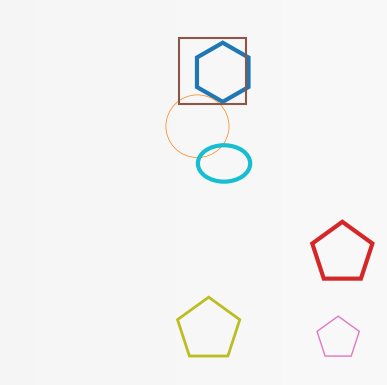[{"shape": "hexagon", "thickness": 3, "radius": 0.38, "center": [0.575, 0.812]}, {"shape": "circle", "thickness": 0.5, "radius": 0.41, "center": [0.51, 0.672]}, {"shape": "pentagon", "thickness": 3, "radius": 0.41, "center": [0.883, 0.342]}, {"shape": "square", "thickness": 1.5, "radius": 0.43, "center": [0.548, 0.815]}, {"shape": "pentagon", "thickness": 1, "radius": 0.29, "center": [0.873, 0.121]}, {"shape": "pentagon", "thickness": 2, "radius": 0.42, "center": [0.538, 0.144]}, {"shape": "oval", "thickness": 3, "radius": 0.34, "center": [0.578, 0.575]}]